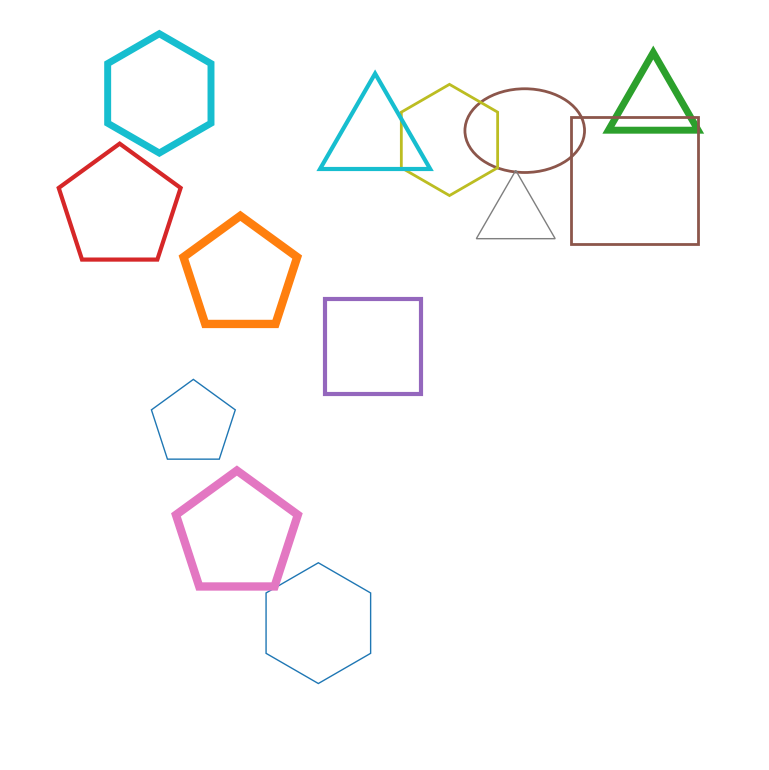[{"shape": "hexagon", "thickness": 0.5, "radius": 0.39, "center": [0.413, 0.191]}, {"shape": "pentagon", "thickness": 0.5, "radius": 0.29, "center": [0.251, 0.45]}, {"shape": "pentagon", "thickness": 3, "radius": 0.39, "center": [0.312, 0.642]}, {"shape": "triangle", "thickness": 2.5, "radius": 0.34, "center": [0.848, 0.865]}, {"shape": "pentagon", "thickness": 1.5, "radius": 0.42, "center": [0.155, 0.73]}, {"shape": "square", "thickness": 1.5, "radius": 0.31, "center": [0.485, 0.55]}, {"shape": "square", "thickness": 1, "radius": 0.41, "center": [0.824, 0.766]}, {"shape": "oval", "thickness": 1, "radius": 0.39, "center": [0.681, 0.83]}, {"shape": "pentagon", "thickness": 3, "radius": 0.42, "center": [0.308, 0.306]}, {"shape": "triangle", "thickness": 0.5, "radius": 0.3, "center": [0.67, 0.72]}, {"shape": "hexagon", "thickness": 1, "radius": 0.36, "center": [0.584, 0.818]}, {"shape": "triangle", "thickness": 1.5, "radius": 0.41, "center": [0.487, 0.822]}, {"shape": "hexagon", "thickness": 2.5, "radius": 0.39, "center": [0.207, 0.879]}]